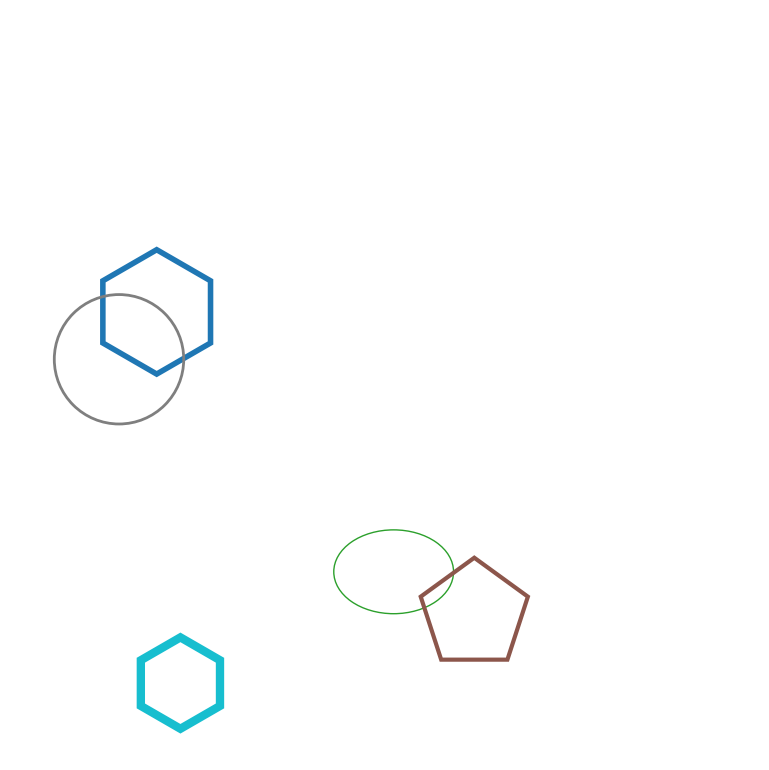[{"shape": "hexagon", "thickness": 2, "radius": 0.4, "center": [0.203, 0.595]}, {"shape": "oval", "thickness": 0.5, "radius": 0.39, "center": [0.511, 0.257]}, {"shape": "pentagon", "thickness": 1.5, "radius": 0.37, "center": [0.616, 0.202]}, {"shape": "circle", "thickness": 1, "radius": 0.42, "center": [0.155, 0.533]}, {"shape": "hexagon", "thickness": 3, "radius": 0.3, "center": [0.234, 0.113]}]